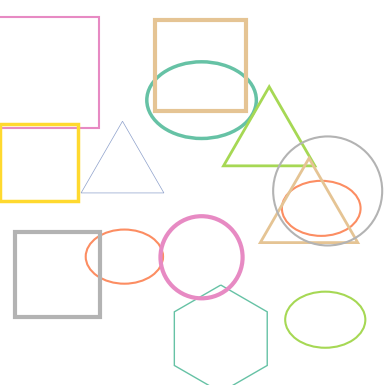[{"shape": "hexagon", "thickness": 1, "radius": 0.7, "center": [0.573, 0.12]}, {"shape": "oval", "thickness": 2.5, "radius": 0.71, "center": [0.524, 0.74]}, {"shape": "oval", "thickness": 1.5, "radius": 0.5, "center": [0.323, 0.333]}, {"shape": "oval", "thickness": 1.5, "radius": 0.51, "center": [0.834, 0.459]}, {"shape": "triangle", "thickness": 0.5, "radius": 0.62, "center": [0.318, 0.561]}, {"shape": "square", "thickness": 1.5, "radius": 0.72, "center": [0.114, 0.812]}, {"shape": "circle", "thickness": 3, "radius": 0.53, "center": [0.523, 0.332]}, {"shape": "oval", "thickness": 1.5, "radius": 0.52, "center": [0.845, 0.17]}, {"shape": "triangle", "thickness": 2, "radius": 0.68, "center": [0.699, 0.638]}, {"shape": "square", "thickness": 2.5, "radius": 0.51, "center": [0.102, 0.578]}, {"shape": "triangle", "thickness": 2, "radius": 0.73, "center": [0.803, 0.443]}, {"shape": "square", "thickness": 3, "radius": 0.59, "center": [0.521, 0.83]}, {"shape": "circle", "thickness": 1.5, "radius": 0.71, "center": [0.851, 0.504]}, {"shape": "square", "thickness": 3, "radius": 0.55, "center": [0.148, 0.286]}]